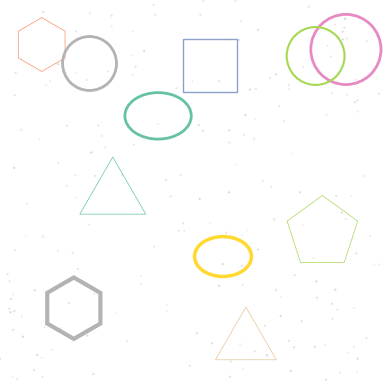[{"shape": "triangle", "thickness": 0.5, "radius": 0.49, "center": [0.293, 0.493]}, {"shape": "oval", "thickness": 2, "radius": 0.43, "center": [0.411, 0.699]}, {"shape": "hexagon", "thickness": 0.5, "radius": 0.35, "center": [0.108, 0.884]}, {"shape": "square", "thickness": 1, "radius": 0.35, "center": [0.544, 0.83]}, {"shape": "circle", "thickness": 2, "radius": 0.46, "center": [0.898, 0.871]}, {"shape": "pentagon", "thickness": 0.5, "radius": 0.48, "center": [0.837, 0.396]}, {"shape": "circle", "thickness": 1.5, "radius": 0.38, "center": [0.82, 0.855]}, {"shape": "oval", "thickness": 2.5, "radius": 0.37, "center": [0.579, 0.334]}, {"shape": "triangle", "thickness": 0.5, "radius": 0.46, "center": [0.639, 0.111]}, {"shape": "hexagon", "thickness": 3, "radius": 0.4, "center": [0.192, 0.199]}, {"shape": "circle", "thickness": 2, "radius": 0.35, "center": [0.233, 0.835]}]